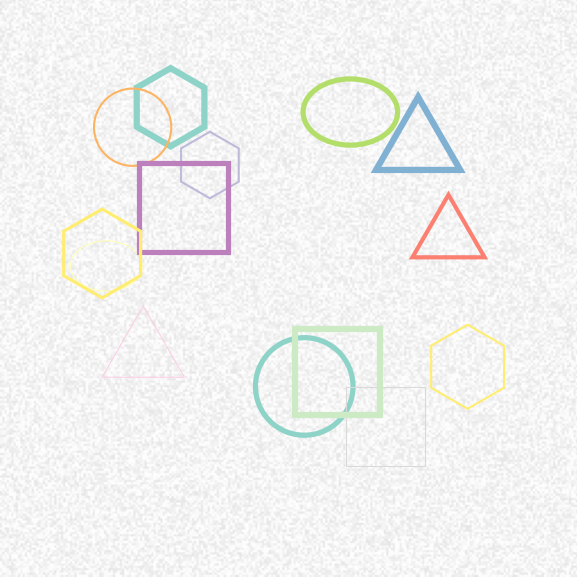[{"shape": "hexagon", "thickness": 3, "radius": 0.34, "center": [0.295, 0.813]}, {"shape": "circle", "thickness": 2.5, "radius": 0.42, "center": [0.527, 0.33]}, {"shape": "oval", "thickness": 0.5, "radius": 0.31, "center": [0.184, 0.539]}, {"shape": "hexagon", "thickness": 1, "radius": 0.29, "center": [0.363, 0.713]}, {"shape": "triangle", "thickness": 2, "radius": 0.36, "center": [0.777, 0.59]}, {"shape": "triangle", "thickness": 3, "radius": 0.42, "center": [0.724, 0.747]}, {"shape": "circle", "thickness": 1, "radius": 0.33, "center": [0.23, 0.779]}, {"shape": "oval", "thickness": 2.5, "radius": 0.41, "center": [0.607, 0.805]}, {"shape": "triangle", "thickness": 0.5, "radius": 0.41, "center": [0.248, 0.387]}, {"shape": "square", "thickness": 0.5, "radius": 0.34, "center": [0.667, 0.261]}, {"shape": "square", "thickness": 2.5, "radius": 0.39, "center": [0.318, 0.64]}, {"shape": "square", "thickness": 3, "radius": 0.37, "center": [0.584, 0.355]}, {"shape": "hexagon", "thickness": 1.5, "radius": 0.38, "center": [0.177, 0.56]}, {"shape": "hexagon", "thickness": 1, "radius": 0.36, "center": [0.81, 0.364]}]